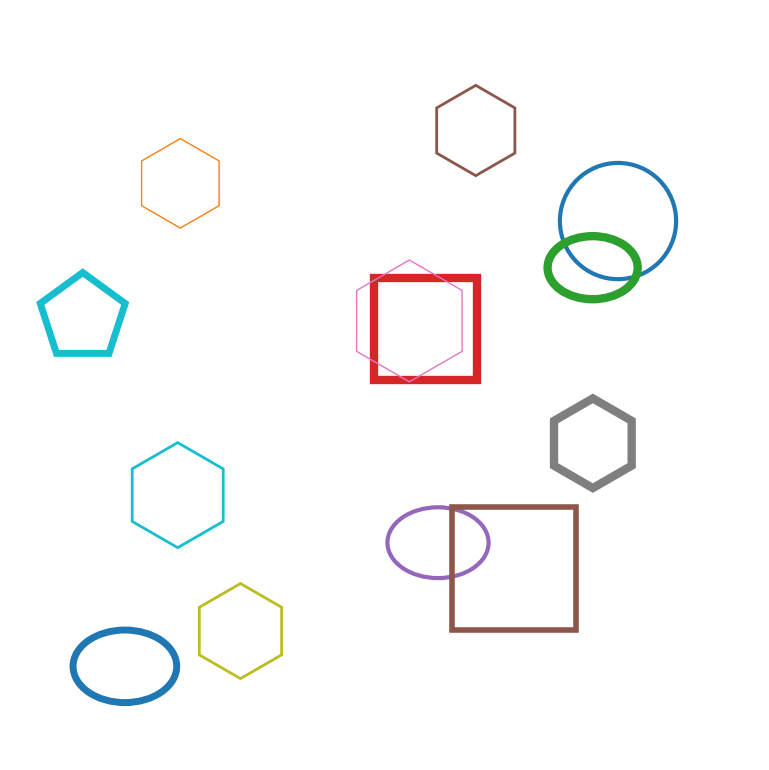[{"shape": "oval", "thickness": 2.5, "radius": 0.34, "center": [0.162, 0.135]}, {"shape": "circle", "thickness": 1.5, "radius": 0.38, "center": [0.803, 0.713]}, {"shape": "hexagon", "thickness": 0.5, "radius": 0.29, "center": [0.234, 0.762]}, {"shape": "oval", "thickness": 3, "radius": 0.29, "center": [0.77, 0.652]}, {"shape": "square", "thickness": 3, "radius": 0.33, "center": [0.553, 0.573]}, {"shape": "oval", "thickness": 1.5, "radius": 0.33, "center": [0.569, 0.295]}, {"shape": "square", "thickness": 2, "radius": 0.4, "center": [0.668, 0.262]}, {"shape": "hexagon", "thickness": 1, "radius": 0.29, "center": [0.618, 0.831]}, {"shape": "hexagon", "thickness": 0.5, "radius": 0.4, "center": [0.532, 0.583]}, {"shape": "hexagon", "thickness": 3, "radius": 0.29, "center": [0.77, 0.424]}, {"shape": "hexagon", "thickness": 1, "radius": 0.31, "center": [0.312, 0.18]}, {"shape": "pentagon", "thickness": 2.5, "radius": 0.29, "center": [0.107, 0.588]}, {"shape": "hexagon", "thickness": 1, "radius": 0.34, "center": [0.231, 0.357]}]